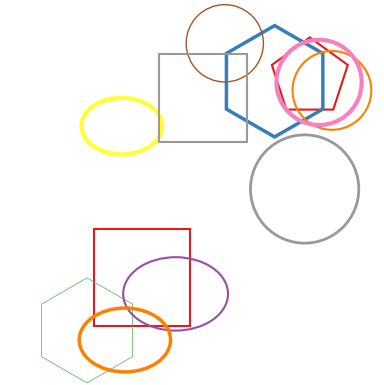[{"shape": "pentagon", "thickness": 1.5, "radius": 0.52, "center": [0.805, 0.799]}, {"shape": "square", "thickness": 1.5, "radius": 0.62, "center": [0.369, 0.279]}, {"shape": "hexagon", "thickness": 2.5, "radius": 0.72, "center": [0.713, 0.789]}, {"shape": "hexagon", "thickness": 0.5, "radius": 0.68, "center": [0.226, 0.142]}, {"shape": "oval", "thickness": 1.5, "radius": 0.68, "center": [0.456, 0.237]}, {"shape": "oval", "thickness": 2.5, "radius": 0.59, "center": [0.324, 0.117]}, {"shape": "circle", "thickness": 1.5, "radius": 0.51, "center": [0.862, 0.765]}, {"shape": "oval", "thickness": 3, "radius": 0.52, "center": [0.316, 0.673]}, {"shape": "circle", "thickness": 1, "radius": 0.5, "center": [0.584, 0.888]}, {"shape": "circle", "thickness": 3, "radius": 0.55, "center": [0.829, 0.786]}, {"shape": "circle", "thickness": 2, "radius": 0.7, "center": [0.791, 0.509]}, {"shape": "square", "thickness": 1.5, "radius": 0.58, "center": [0.527, 0.745]}]